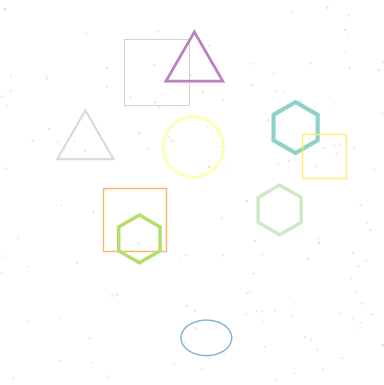[{"shape": "hexagon", "thickness": 3, "radius": 0.33, "center": [0.768, 0.669]}, {"shape": "circle", "thickness": 2, "radius": 0.39, "center": [0.502, 0.618]}, {"shape": "square", "thickness": 0.5, "radius": 0.42, "center": [0.406, 0.813]}, {"shape": "oval", "thickness": 1, "radius": 0.33, "center": [0.536, 0.122]}, {"shape": "square", "thickness": 1, "radius": 0.41, "center": [0.35, 0.43]}, {"shape": "hexagon", "thickness": 2.5, "radius": 0.31, "center": [0.362, 0.38]}, {"shape": "triangle", "thickness": 1.5, "radius": 0.42, "center": [0.222, 0.629]}, {"shape": "triangle", "thickness": 2, "radius": 0.43, "center": [0.505, 0.832]}, {"shape": "hexagon", "thickness": 2.5, "radius": 0.32, "center": [0.726, 0.455]}, {"shape": "square", "thickness": 1, "radius": 0.29, "center": [0.842, 0.595]}]